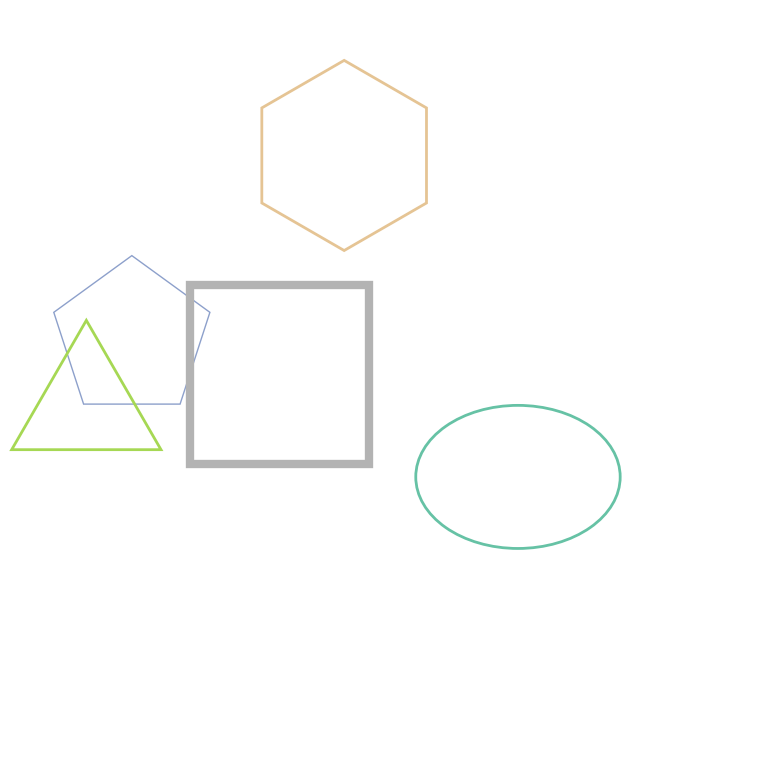[{"shape": "oval", "thickness": 1, "radius": 0.66, "center": [0.673, 0.381]}, {"shape": "pentagon", "thickness": 0.5, "radius": 0.53, "center": [0.171, 0.561]}, {"shape": "triangle", "thickness": 1, "radius": 0.56, "center": [0.112, 0.472]}, {"shape": "hexagon", "thickness": 1, "radius": 0.62, "center": [0.447, 0.798]}, {"shape": "square", "thickness": 3, "radius": 0.58, "center": [0.363, 0.513]}]